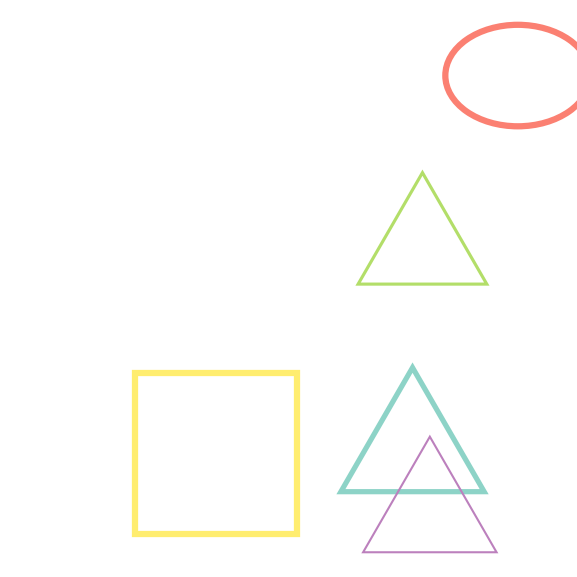[{"shape": "triangle", "thickness": 2.5, "radius": 0.72, "center": [0.714, 0.219]}, {"shape": "oval", "thickness": 3, "radius": 0.63, "center": [0.897, 0.868]}, {"shape": "triangle", "thickness": 1.5, "radius": 0.64, "center": [0.732, 0.571]}, {"shape": "triangle", "thickness": 1, "radius": 0.67, "center": [0.744, 0.11]}, {"shape": "square", "thickness": 3, "radius": 0.7, "center": [0.374, 0.213]}]